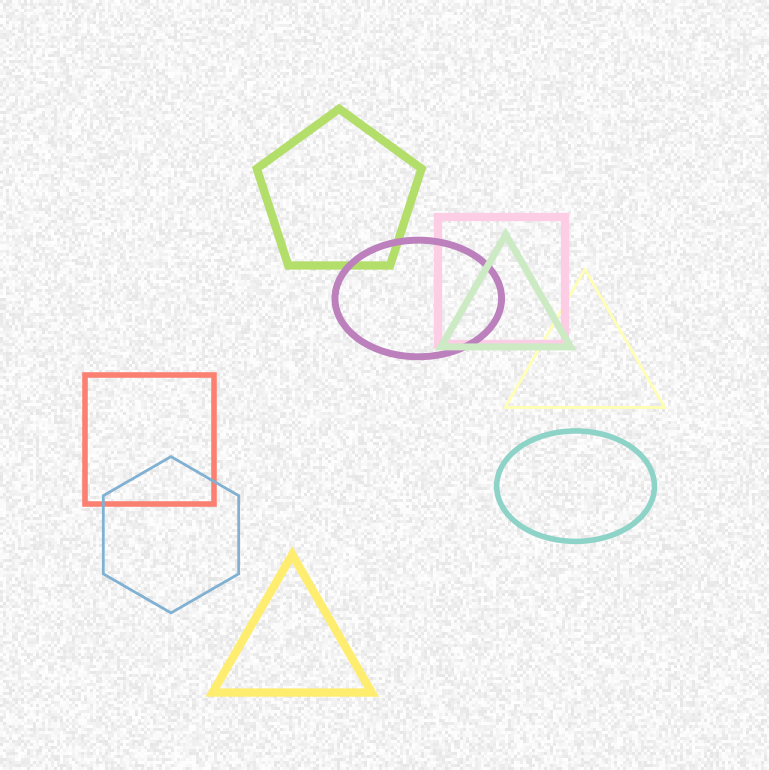[{"shape": "oval", "thickness": 2, "radius": 0.51, "center": [0.747, 0.369]}, {"shape": "triangle", "thickness": 1, "radius": 0.6, "center": [0.76, 0.531]}, {"shape": "square", "thickness": 2, "radius": 0.42, "center": [0.194, 0.429]}, {"shape": "hexagon", "thickness": 1, "radius": 0.51, "center": [0.222, 0.305]}, {"shape": "pentagon", "thickness": 3, "radius": 0.56, "center": [0.44, 0.746]}, {"shape": "square", "thickness": 3, "radius": 0.41, "center": [0.652, 0.636]}, {"shape": "oval", "thickness": 2.5, "radius": 0.54, "center": [0.543, 0.612]}, {"shape": "triangle", "thickness": 2.5, "radius": 0.49, "center": [0.657, 0.598]}, {"shape": "triangle", "thickness": 3, "radius": 0.6, "center": [0.379, 0.16]}]